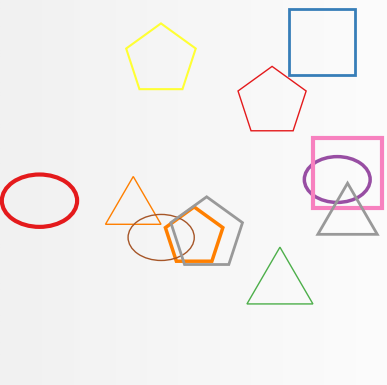[{"shape": "oval", "thickness": 3, "radius": 0.49, "center": [0.102, 0.479]}, {"shape": "pentagon", "thickness": 1, "radius": 0.46, "center": [0.702, 0.735]}, {"shape": "square", "thickness": 2, "radius": 0.43, "center": [0.832, 0.89]}, {"shape": "triangle", "thickness": 1, "radius": 0.49, "center": [0.722, 0.26]}, {"shape": "oval", "thickness": 2.5, "radius": 0.42, "center": [0.87, 0.534]}, {"shape": "triangle", "thickness": 1, "radius": 0.41, "center": [0.344, 0.459]}, {"shape": "pentagon", "thickness": 2.5, "radius": 0.39, "center": [0.501, 0.385]}, {"shape": "pentagon", "thickness": 1.5, "radius": 0.47, "center": [0.415, 0.845]}, {"shape": "oval", "thickness": 1, "radius": 0.43, "center": [0.416, 0.383]}, {"shape": "square", "thickness": 3, "radius": 0.45, "center": [0.896, 0.551]}, {"shape": "pentagon", "thickness": 2, "radius": 0.49, "center": [0.533, 0.392]}, {"shape": "triangle", "thickness": 2, "radius": 0.44, "center": [0.897, 0.436]}]